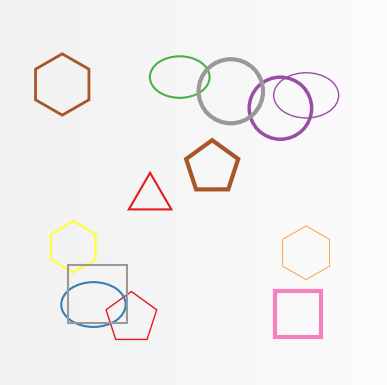[{"shape": "triangle", "thickness": 1.5, "radius": 0.32, "center": [0.387, 0.488]}, {"shape": "pentagon", "thickness": 1, "radius": 0.34, "center": [0.339, 0.174]}, {"shape": "oval", "thickness": 1.5, "radius": 0.42, "center": [0.241, 0.209]}, {"shape": "oval", "thickness": 1.5, "radius": 0.39, "center": [0.464, 0.8]}, {"shape": "circle", "thickness": 2.5, "radius": 0.4, "center": [0.724, 0.719]}, {"shape": "oval", "thickness": 1, "radius": 0.42, "center": [0.79, 0.752]}, {"shape": "hexagon", "thickness": 0.5, "radius": 0.35, "center": [0.79, 0.343]}, {"shape": "hexagon", "thickness": 1.5, "radius": 0.33, "center": [0.189, 0.359]}, {"shape": "pentagon", "thickness": 3, "radius": 0.35, "center": [0.548, 0.565]}, {"shape": "hexagon", "thickness": 2, "radius": 0.4, "center": [0.161, 0.781]}, {"shape": "square", "thickness": 3, "radius": 0.3, "center": [0.77, 0.185]}, {"shape": "square", "thickness": 1.5, "radius": 0.38, "center": [0.252, 0.235]}, {"shape": "circle", "thickness": 3, "radius": 0.42, "center": [0.596, 0.763]}]